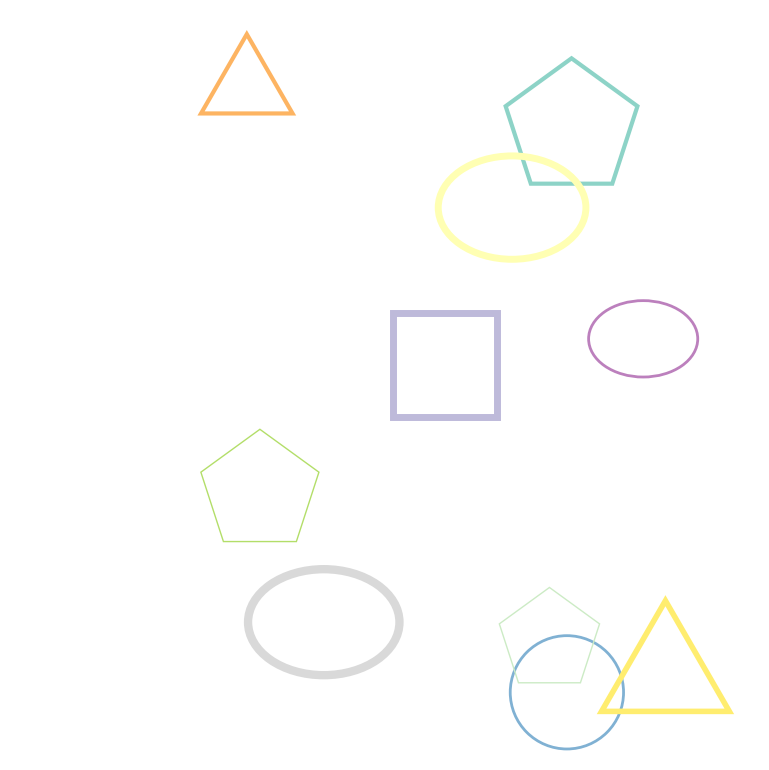[{"shape": "pentagon", "thickness": 1.5, "radius": 0.45, "center": [0.742, 0.834]}, {"shape": "oval", "thickness": 2.5, "radius": 0.48, "center": [0.665, 0.73]}, {"shape": "square", "thickness": 2.5, "radius": 0.34, "center": [0.578, 0.526]}, {"shape": "circle", "thickness": 1, "radius": 0.37, "center": [0.736, 0.101]}, {"shape": "triangle", "thickness": 1.5, "radius": 0.34, "center": [0.321, 0.887]}, {"shape": "pentagon", "thickness": 0.5, "radius": 0.4, "center": [0.338, 0.362]}, {"shape": "oval", "thickness": 3, "radius": 0.49, "center": [0.42, 0.192]}, {"shape": "oval", "thickness": 1, "radius": 0.35, "center": [0.835, 0.56]}, {"shape": "pentagon", "thickness": 0.5, "radius": 0.34, "center": [0.714, 0.169]}, {"shape": "triangle", "thickness": 2, "radius": 0.48, "center": [0.864, 0.124]}]